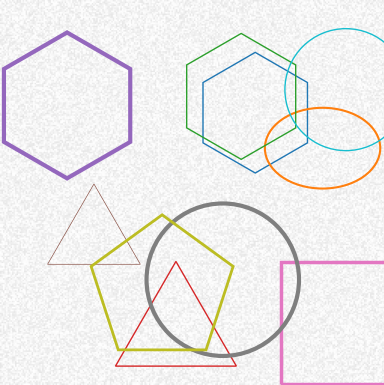[{"shape": "hexagon", "thickness": 1, "radius": 0.78, "center": [0.663, 0.707]}, {"shape": "oval", "thickness": 1.5, "radius": 0.75, "center": [0.838, 0.615]}, {"shape": "hexagon", "thickness": 1, "radius": 0.82, "center": [0.626, 0.75]}, {"shape": "triangle", "thickness": 1, "radius": 0.91, "center": [0.457, 0.14]}, {"shape": "hexagon", "thickness": 3, "radius": 0.95, "center": [0.174, 0.726]}, {"shape": "triangle", "thickness": 0.5, "radius": 0.7, "center": [0.244, 0.383]}, {"shape": "square", "thickness": 2.5, "radius": 0.8, "center": [0.889, 0.161]}, {"shape": "circle", "thickness": 3, "radius": 0.99, "center": [0.579, 0.273]}, {"shape": "pentagon", "thickness": 2, "radius": 0.97, "center": [0.421, 0.248]}, {"shape": "circle", "thickness": 1, "radius": 0.79, "center": [0.898, 0.767]}]